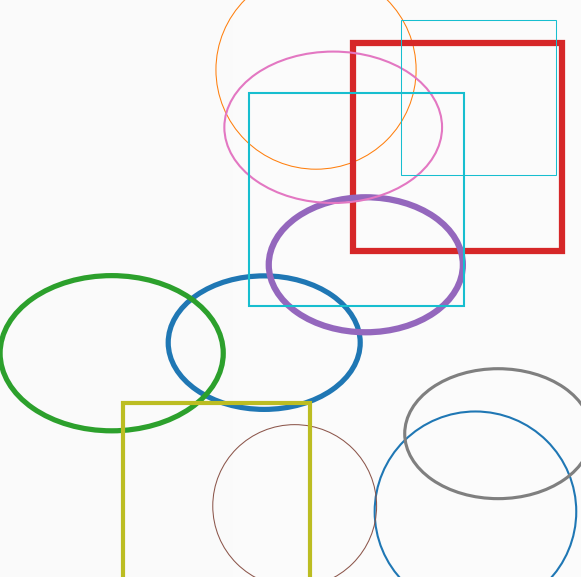[{"shape": "oval", "thickness": 2.5, "radius": 0.83, "center": [0.455, 0.406]}, {"shape": "circle", "thickness": 1, "radius": 0.87, "center": [0.818, 0.113]}, {"shape": "circle", "thickness": 0.5, "radius": 0.86, "center": [0.544, 0.878]}, {"shape": "oval", "thickness": 2.5, "radius": 0.96, "center": [0.192, 0.387]}, {"shape": "square", "thickness": 3, "radius": 0.9, "center": [0.788, 0.745]}, {"shape": "oval", "thickness": 3, "radius": 0.83, "center": [0.629, 0.541]}, {"shape": "circle", "thickness": 0.5, "radius": 0.7, "center": [0.507, 0.123]}, {"shape": "oval", "thickness": 1, "radius": 0.94, "center": [0.573, 0.779]}, {"shape": "oval", "thickness": 1.5, "radius": 0.8, "center": [0.857, 0.248]}, {"shape": "square", "thickness": 2, "radius": 0.81, "center": [0.372, 0.141]}, {"shape": "square", "thickness": 1, "radius": 0.93, "center": [0.614, 0.654]}, {"shape": "square", "thickness": 0.5, "radius": 0.67, "center": [0.823, 0.83]}]